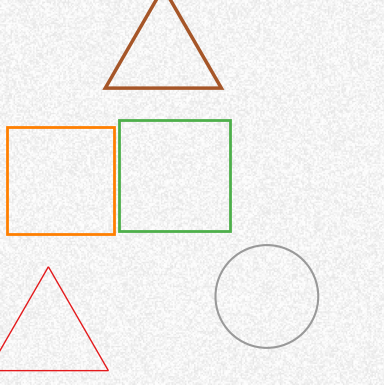[{"shape": "triangle", "thickness": 1, "radius": 0.9, "center": [0.126, 0.127]}, {"shape": "square", "thickness": 2, "radius": 0.72, "center": [0.453, 0.544]}, {"shape": "square", "thickness": 2, "radius": 0.7, "center": [0.157, 0.531]}, {"shape": "triangle", "thickness": 2.5, "radius": 0.87, "center": [0.424, 0.858]}, {"shape": "circle", "thickness": 1.5, "radius": 0.67, "center": [0.693, 0.23]}]